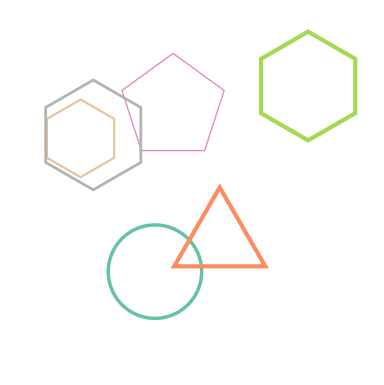[{"shape": "circle", "thickness": 2.5, "radius": 0.61, "center": [0.403, 0.294]}, {"shape": "triangle", "thickness": 3, "radius": 0.68, "center": [0.571, 0.377]}, {"shape": "pentagon", "thickness": 1, "radius": 0.7, "center": [0.449, 0.722]}, {"shape": "hexagon", "thickness": 3, "radius": 0.71, "center": [0.8, 0.777]}, {"shape": "hexagon", "thickness": 1.5, "radius": 0.5, "center": [0.209, 0.641]}, {"shape": "hexagon", "thickness": 2, "radius": 0.71, "center": [0.242, 0.65]}]